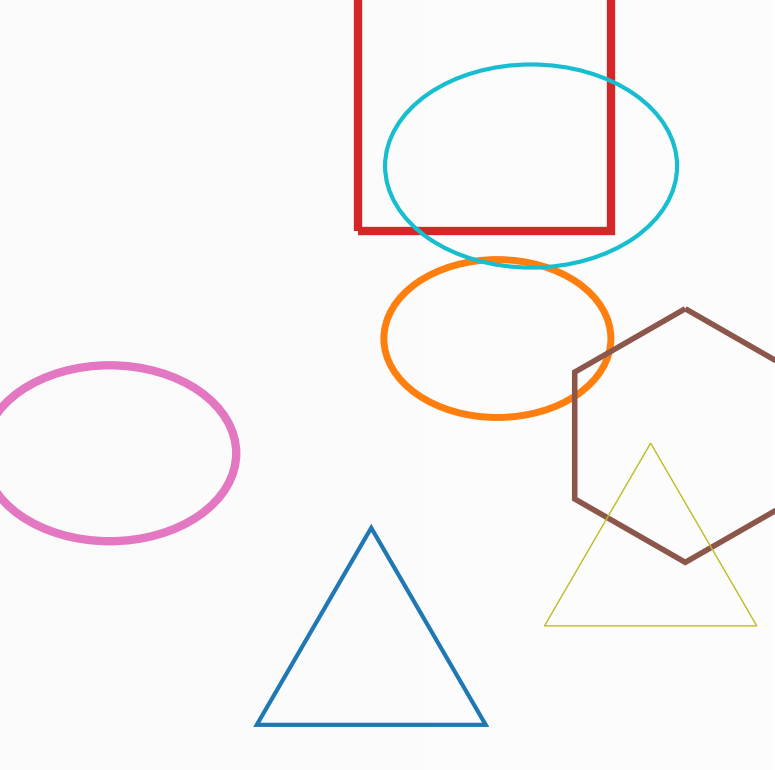[{"shape": "triangle", "thickness": 1.5, "radius": 0.85, "center": [0.479, 0.144]}, {"shape": "oval", "thickness": 2.5, "radius": 0.73, "center": [0.642, 0.56]}, {"shape": "square", "thickness": 3, "radius": 0.82, "center": [0.625, 0.863]}, {"shape": "hexagon", "thickness": 2, "radius": 0.82, "center": [0.884, 0.434]}, {"shape": "oval", "thickness": 3, "radius": 0.82, "center": [0.142, 0.411]}, {"shape": "triangle", "thickness": 0.5, "radius": 0.79, "center": [0.84, 0.266]}, {"shape": "oval", "thickness": 1.5, "radius": 0.94, "center": [0.685, 0.784]}]